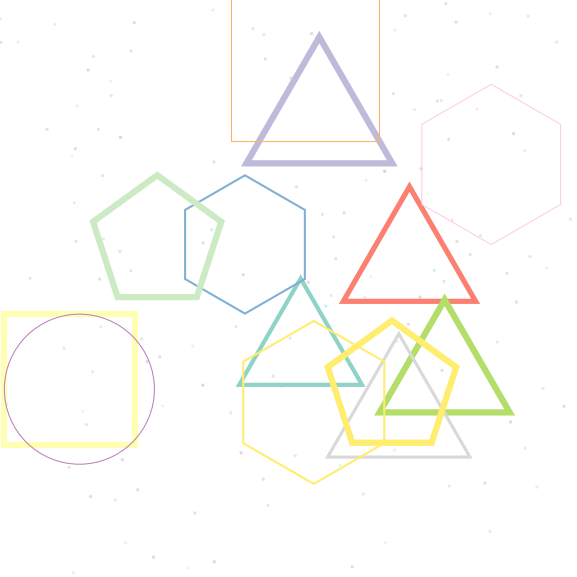[{"shape": "triangle", "thickness": 2, "radius": 0.61, "center": [0.521, 0.394]}, {"shape": "square", "thickness": 3, "radius": 0.57, "center": [0.12, 0.341]}, {"shape": "triangle", "thickness": 3, "radius": 0.73, "center": [0.553, 0.789]}, {"shape": "triangle", "thickness": 2.5, "radius": 0.66, "center": [0.709, 0.544]}, {"shape": "hexagon", "thickness": 1, "radius": 0.6, "center": [0.424, 0.576]}, {"shape": "square", "thickness": 0.5, "radius": 0.64, "center": [0.528, 0.882]}, {"shape": "triangle", "thickness": 3, "radius": 0.65, "center": [0.77, 0.35]}, {"shape": "hexagon", "thickness": 0.5, "radius": 0.69, "center": [0.851, 0.714]}, {"shape": "triangle", "thickness": 1.5, "radius": 0.71, "center": [0.691, 0.279]}, {"shape": "circle", "thickness": 0.5, "radius": 0.65, "center": [0.137, 0.325]}, {"shape": "pentagon", "thickness": 3, "radius": 0.58, "center": [0.272, 0.579]}, {"shape": "hexagon", "thickness": 1, "radius": 0.71, "center": [0.543, 0.302]}, {"shape": "pentagon", "thickness": 3, "radius": 0.58, "center": [0.679, 0.327]}]